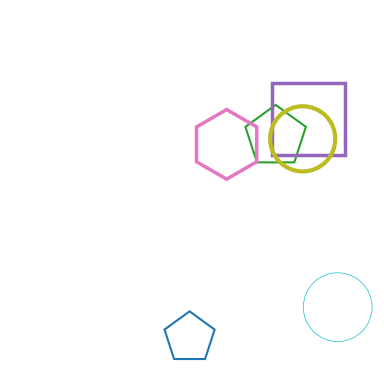[{"shape": "pentagon", "thickness": 1.5, "radius": 0.34, "center": [0.492, 0.123]}, {"shape": "pentagon", "thickness": 1.5, "radius": 0.41, "center": [0.716, 0.645]}, {"shape": "square", "thickness": 2.5, "radius": 0.47, "center": [0.801, 0.691]}, {"shape": "hexagon", "thickness": 2.5, "radius": 0.45, "center": [0.589, 0.625]}, {"shape": "circle", "thickness": 3, "radius": 0.42, "center": [0.786, 0.639]}, {"shape": "circle", "thickness": 0.5, "radius": 0.45, "center": [0.877, 0.202]}]